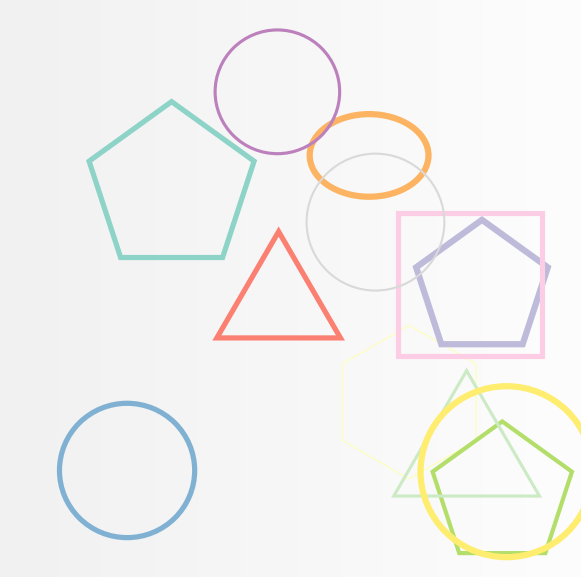[{"shape": "pentagon", "thickness": 2.5, "radius": 0.75, "center": [0.295, 0.674]}, {"shape": "hexagon", "thickness": 0.5, "radius": 0.66, "center": [0.704, 0.303]}, {"shape": "pentagon", "thickness": 3, "radius": 0.6, "center": [0.829, 0.499]}, {"shape": "triangle", "thickness": 2.5, "radius": 0.61, "center": [0.479, 0.475]}, {"shape": "circle", "thickness": 2.5, "radius": 0.58, "center": [0.219, 0.185]}, {"shape": "oval", "thickness": 3, "radius": 0.51, "center": [0.635, 0.73]}, {"shape": "pentagon", "thickness": 2, "radius": 0.63, "center": [0.864, 0.143]}, {"shape": "square", "thickness": 2.5, "radius": 0.62, "center": [0.808, 0.506]}, {"shape": "circle", "thickness": 1, "radius": 0.59, "center": [0.646, 0.615]}, {"shape": "circle", "thickness": 1.5, "radius": 0.54, "center": [0.477, 0.84]}, {"shape": "triangle", "thickness": 1.5, "radius": 0.72, "center": [0.803, 0.213]}, {"shape": "circle", "thickness": 3, "radius": 0.74, "center": [0.872, 0.182]}]